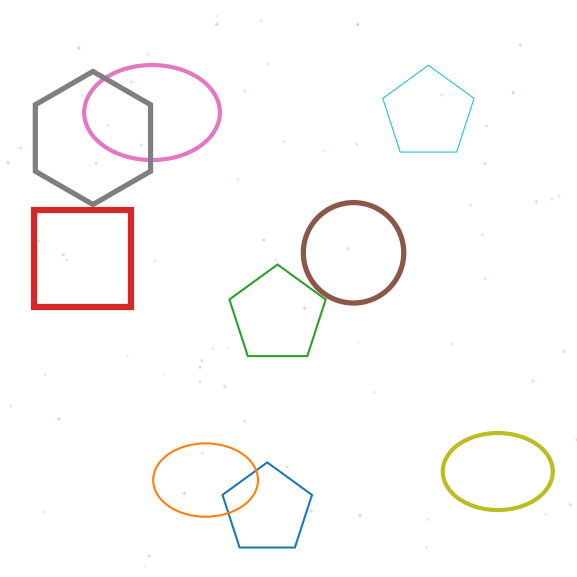[{"shape": "pentagon", "thickness": 1, "radius": 0.41, "center": [0.463, 0.117]}, {"shape": "oval", "thickness": 1, "radius": 0.45, "center": [0.356, 0.168]}, {"shape": "pentagon", "thickness": 1, "radius": 0.44, "center": [0.481, 0.453]}, {"shape": "square", "thickness": 3, "radius": 0.42, "center": [0.143, 0.552]}, {"shape": "circle", "thickness": 2.5, "radius": 0.43, "center": [0.612, 0.561]}, {"shape": "oval", "thickness": 2, "radius": 0.59, "center": [0.263, 0.804]}, {"shape": "hexagon", "thickness": 2.5, "radius": 0.58, "center": [0.161, 0.76]}, {"shape": "oval", "thickness": 2, "radius": 0.48, "center": [0.862, 0.183]}, {"shape": "pentagon", "thickness": 0.5, "radius": 0.42, "center": [0.742, 0.803]}]